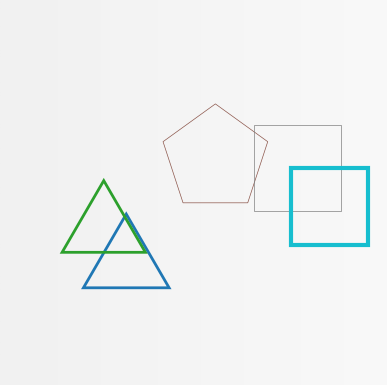[{"shape": "triangle", "thickness": 2, "radius": 0.64, "center": [0.326, 0.316]}, {"shape": "triangle", "thickness": 2, "radius": 0.62, "center": [0.268, 0.407]}, {"shape": "pentagon", "thickness": 0.5, "radius": 0.71, "center": [0.556, 0.588]}, {"shape": "square", "thickness": 0.5, "radius": 0.56, "center": [0.769, 0.563]}, {"shape": "square", "thickness": 3, "radius": 0.5, "center": [0.851, 0.463]}]